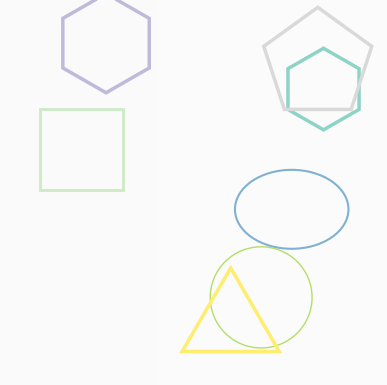[{"shape": "hexagon", "thickness": 2.5, "radius": 0.53, "center": [0.835, 0.769]}, {"shape": "hexagon", "thickness": 2.5, "radius": 0.64, "center": [0.274, 0.888]}, {"shape": "oval", "thickness": 1.5, "radius": 0.73, "center": [0.753, 0.456]}, {"shape": "circle", "thickness": 1, "radius": 0.66, "center": [0.674, 0.228]}, {"shape": "pentagon", "thickness": 2.5, "radius": 0.73, "center": [0.82, 0.834]}, {"shape": "square", "thickness": 2, "radius": 0.53, "center": [0.21, 0.612]}, {"shape": "triangle", "thickness": 2.5, "radius": 0.72, "center": [0.595, 0.159]}]